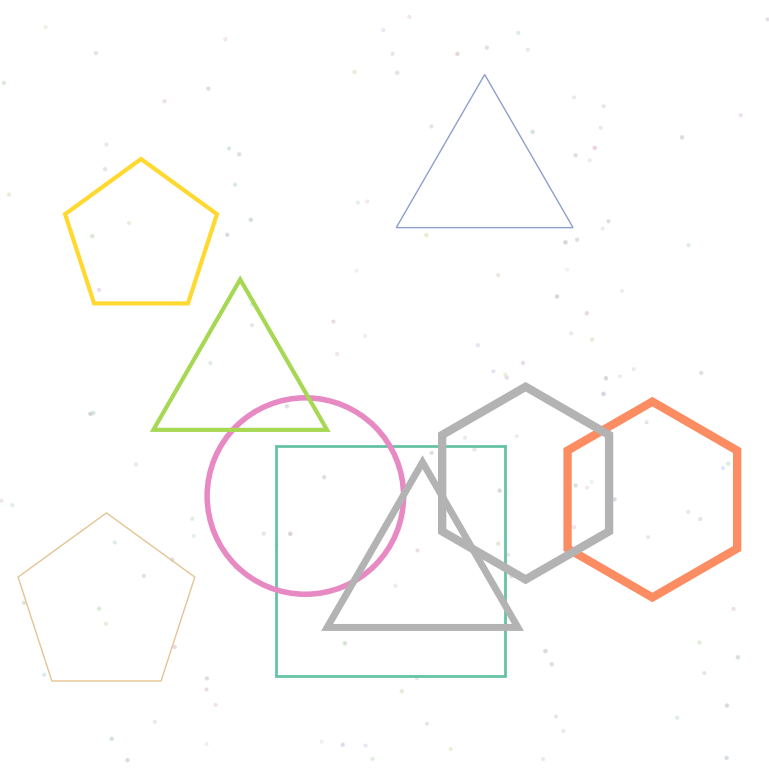[{"shape": "square", "thickness": 1, "radius": 0.75, "center": [0.507, 0.271]}, {"shape": "hexagon", "thickness": 3, "radius": 0.64, "center": [0.847, 0.351]}, {"shape": "triangle", "thickness": 0.5, "radius": 0.66, "center": [0.629, 0.771]}, {"shape": "circle", "thickness": 2, "radius": 0.64, "center": [0.397, 0.356]}, {"shape": "triangle", "thickness": 1.5, "radius": 0.65, "center": [0.312, 0.507]}, {"shape": "pentagon", "thickness": 1.5, "radius": 0.52, "center": [0.183, 0.69]}, {"shape": "pentagon", "thickness": 0.5, "radius": 0.6, "center": [0.138, 0.213]}, {"shape": "triangle", "thickness": 2.5, "radius": 0.72, "center": [0.549, 0.257]}, {"shape": "hexagon", "thickness": 3, "radius": 0.63, "center": [0.683, 0.373]}]